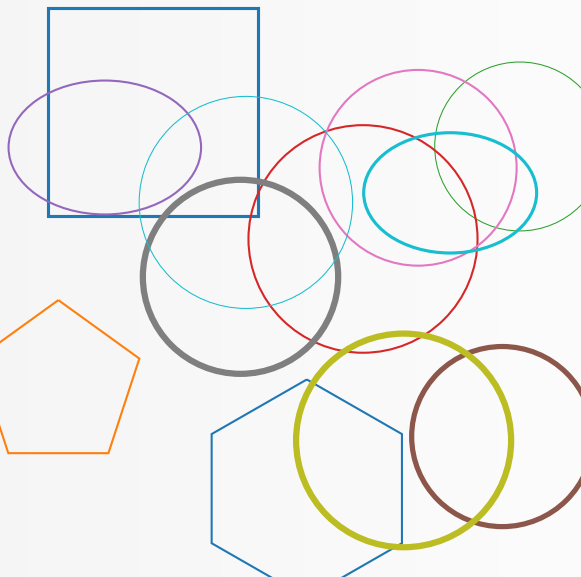[{"shape": "hexagon", "thickness": 1, "radius": 0.95, "center": [0.528, 0.153]}, {"shape": "square", "thickness": 1.5, "radius": 0.9, "center": [0.264, 0.805]}, {"shape": "pentagon", "thickness": 1, "radius": 0.73, "center": [0.1, 0.333]}, {"shape": "circle", "thickness": 0.5, "radius": 0.73, "center": [0.894, 0.745]}, {"shape": "circle", "thickness": 1, "radius": 0.99, "center": [0.625, 0.585]}, {"shape": "oval", "thickness": 1, "radius": 0.83, "center": [0.18, 0.744]}, {"shape": "circle", "thickness": 2.5, "radius": 0.78, "center": [0.864, 0.243]}, {"shape": "circle", "thickness": 1, "radius": 0.85, "center": [0.719, 0.709]}, {"shape": "circle", "thickness": 3, "radius": 0.84, "center": [0.414, 0.52]}, {"shape": "circle", "thickness": 3, "radius": 0.92, "center": [0.694, 0.237]}, {"shape": "oval", "thickness": 1.5, "radius": 0.74, "center": [0.774, 0.665]}, {"shape": "circle", "thickness": 0.5, "radius": 0.92, "center": [0.423, 0.649]}]